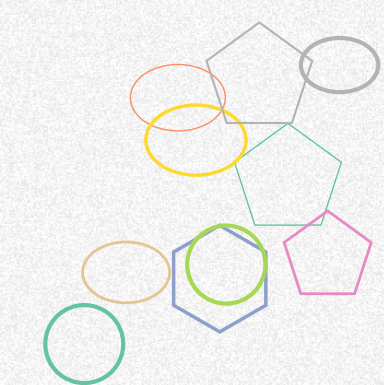[{"shape": "pentagon", "thickness": 1, "radius": 0.73, "center": [0.748, 0.533]}, {"shape": "circle", "thickness": 3, "radius": 0.51, "center": [0.219, 0.106]}, {"shape": "oval", "thickness": 1, "radius": 0.62, "center": [0.462, 0.746]}, {"shape": "hexagon", "thickness": 2.5, "radius": 0.69, "center": [0.571, 0.276]}, {"shape": "pentagon", "thickness": 2, "radius": 0.59, "center": [0.851, 0.333]}, {"shape": "circle", "thickness": 3, "radius": 0.51, "center": [0.588, 0.313]}, {"shape": "oval", "thickness": 2.5, "radius": 0.65, "center": [0.509, 0.636]}, {"shape": "oval", "thickness": 2, "radius": 0.57, "center": [0.328, 0.292]}, {"shape": "pentagon", "thickness": 1.5, "radius": 0.72, "center": [0.674, 0.797]}, {"shape": "oval", "thickness": 3, "radius": 0.5, "center": [0.882, 0.831]}]